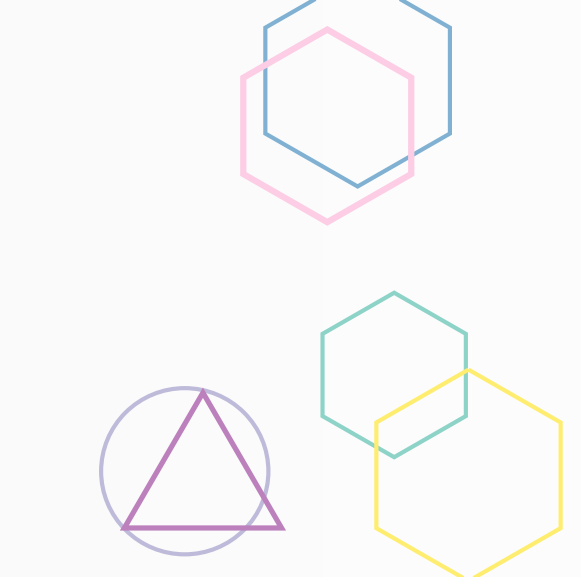[{"shape": "hexagon", "thickness": 2, "radius": 0.71, "center": [0.678, 0.35]}, {"shape": "circle", "thickness": 2, "radius": 0.72, "center": [0.318, 0.183]}, {"shape": "hexagon", "thickness": 2, "radius": 0.92, "center": [0.615, 0.86]}, {"shape": "hexagon", "thickness": 3, "radius": 0.83, "center": [0.563, 0.781]}, {"shape": "triangle", "thickness": 2.5, "radius": 0.78, "center": [0.349, 0.163]}, {"shape": "hexagon", "thickness": 2, "radius": 0.92, "center": [0.806, 0.176]}]